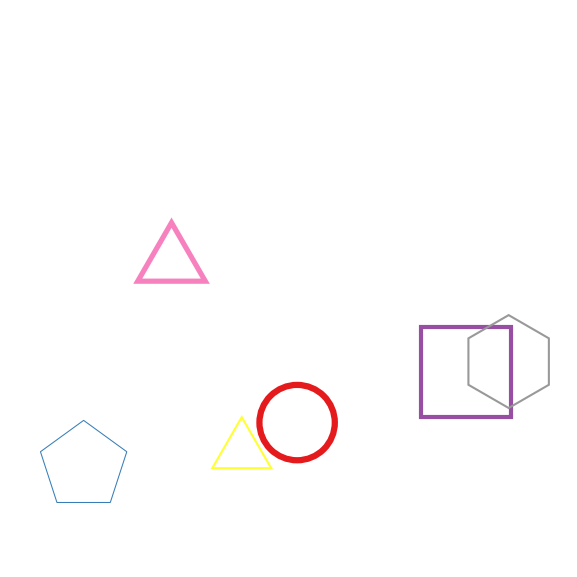[{"shape": "circle", "thickness": 3, "radius": 0.33, "center": [0.515, 0.267]}, {"shape": "pentagon", "thickness": 0.5, "radius": 0.39, "center": [0.145, 0.193]}, {"shape": "square", "thickness": 2, "radius": 0.39, "center": [0.807, 0.355]}, {"shape": "triangle", "thickness": 1, "radius": 0.29, "center": [0.419, 0.218]}, {"shape": "triangle", "thickness": 2.5, "radius": 0.34, "center": [0.297, 0.546]}, {"shape": "hexagon", "thickness": 1, "radius": 0.4, "center": [0.881, 0.373]}]